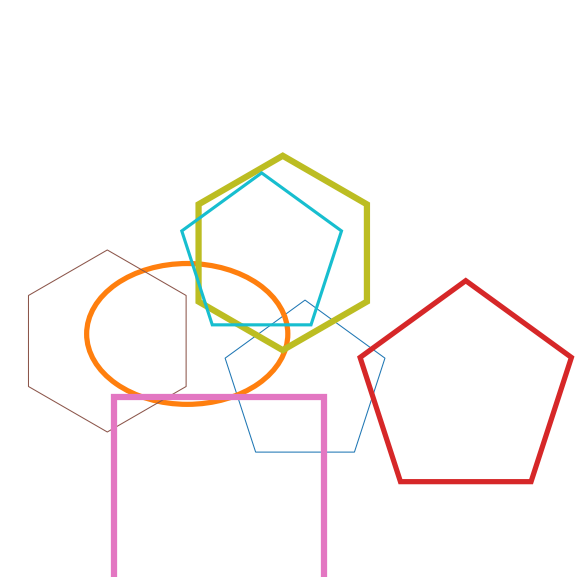[{"shape": "pentagon", "thickness": 0.5, "radius": 0.73, "center": [0.528, 0.334]}, {"shape": "oval", "thickness": 2.5, "radius": 0.87, "center": [0.324, 0.421]}, {"shape": "pentagon", "thickness": 2.5, "radius": 0.96, "center": [0.807, 0.321]}, {"shape": "hexagon", "thickness": 0.5, "radius": 0.79, "center": [0.186, 0.409]}, {"shape": "square", "thickness": 3, "radius": 0.91, "center": [0.379, 0.129]}, {"shape": "hexagon", "thickness": 3, "radius": 0.84, "center": [0.49, 0.561]}, {"shape": "pentagon", "thickness": 1.5, "radius": 0.73, "center": [0.453, 0.554]}]